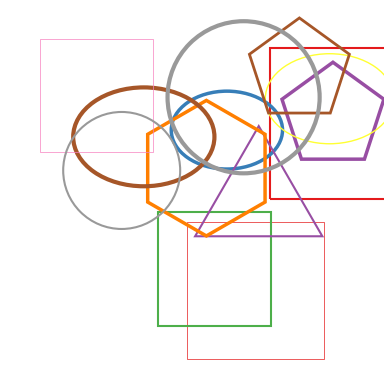[{"shape": "square", "thickness": 0.5, "radius": 0.89, "center": [0.664, 0.246]}, {"shape": "square", "thickness": 1.5, "radius": 0.98, "center": [0.898, 0.68]}, {"shape": "oval", "thickness": 2.5, "radius": 0.72, "center": [0.589, 0.662]}, {"shape": "square", "thickness": 1.5, "radius": 0.74, "center": [0.558, 0.302]}, {"shape": "triangle", "thickness": 1.5, "radius": 0.95, "center": [0.672, 0.482]}, {"shape": "pentagon", "thickness": 2.5, "radius": 0.7, "center": [0.865, 0.699]}, {"shape": "hexagon", "thickness": 2.5, "radius": 0.88, "center": [0.536, 0.563]}, {"shape": "oval", "thickness": 1, "radius": 0.84, "center": [0.856, 0.744]}, {"shape": "oval", "thickness": 3, "radius": 0.92, "center": [0.374, 0.645]}, {"shape": "pentagon", "thickness": 2, "radius": 0.68, "center": [0.778, 0.817]}, {"shape": "square", "thickness": 0.5, "radius": 0.73, "center": [0.25, 0.751]}, {"shape": "circle", "thickness": 1.5, "radius": 0.76, "center": [0.316, 0.557]}, {"shape": "circle", "thickness": 3, "radius": 0.99, "center": [0.633, 0.747]}]